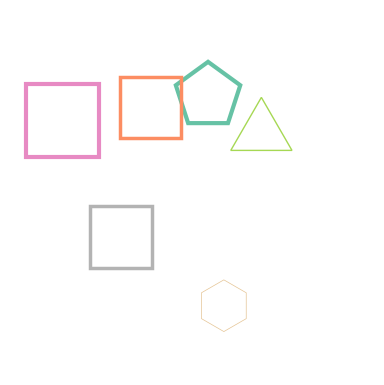[{"shape": "pentagon", "thickness": 3, "radius": 0.44, "center": [0.54, 0.751]}, {"shape": "square", "thickness": 2.5, "radius": 0.4, "center": [0.391, 0.721]}, {"shape": "square", "thickness": 3, "radius": 0.48, "center": [0.163, 0.687]}, {"shape": "triangle", "thickness": 1, "radius": 0.46, "center": [0.679, 0.655]}, {"shape": "hexagon", "thickness": 0.5, "radius": 0.34, "center": [0.581, 0.206]}, {"shape": "square", "thickness": 2.5, "radius": 0.41, "center": [0.315, 0.384]}]